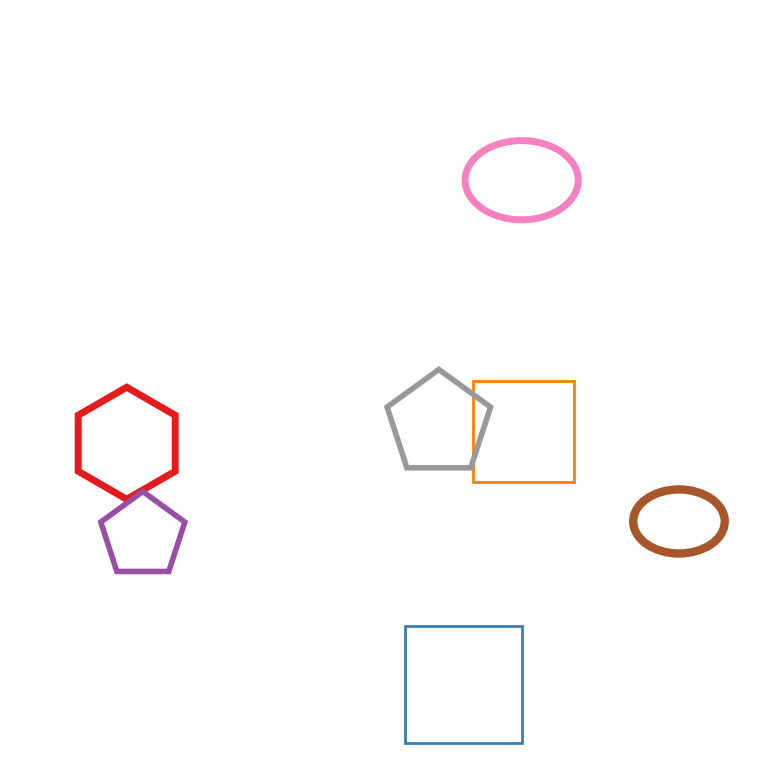[{"shape": "hexagon", "thickness": 2.5, "radius": 0.36, "center": [0.165, 0.424]}, {"shape": "square", "thickness": 1, "radius": 0.38, "center": [0.602, 0.111]}, {"shape": "pentagon", "thickness": 2, "radius": 0.29, "center": [0.185, 0.304]}, {"shape": "square", "thickness": 1, "radius": 0.33, "center": [0.68, 0.439]}, {"shape": "oval", "thickness": 3, "radius": 0.3, "center": [0.882, 0.323]}, {"shape": "oval", "thickness": 2.5, "radius": 0.37, "center": [0.677, 0.766]}, {"shape": "pentagon", "thickness": 2, "radius": 0.35, "center": [0.57, 0.45]}]